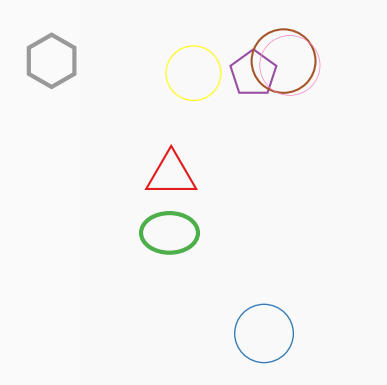[{"shape": "triangle", "thickness": 1.5, "radius": 0.37, "center": [0.442, 0.546]}, {"shape": "circle", "thickness": 1, "radius": 0.38, "center": [0.681, 0.134]}, {"shape": "oval", "thickness": 3, "radius": 0.37, "center": [0.437, 0.395]}, {"shape": "pentagon", "thickness": 1.5, "radius": 0.31, "center": [0.654, 0.81]}, {"shape": "circle", "thickness": 1, "radius": 0.35, "center": [0.499, 0.81]}, {"shape": "circle", "thickness": 1.5, "radius": 0.41, "center": [0.732, 0.841]}, {"shape": "circle", "thickness": 0.5, "radius": 0.39, "center": [0.748, 0.83]}, {"shape": "hexagon", "thickness": 3, "radius": 0.34, "center": [0.133, 0.842]}]